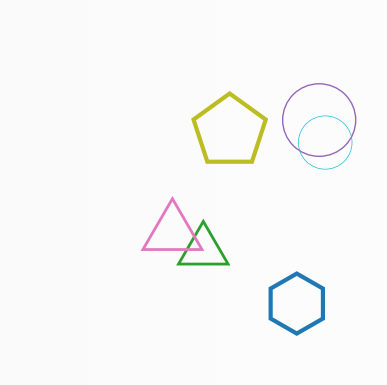[{"shape": "hexagon", "thickness": 3, "radius": 0.39, "center": [0.766, 0.212]}, {"shape": "triangle", "thickness": 2, "radius": 0.37, "center": [0.525, 0.351]}, {"shape": "circle", "thickness": 1, "radius": 0.47, "center": [0.824, 0.688]}, {"shape": "triangle", "thickness": 2, "radius": 0.44, "center": [0.445, 0.396]}, {"shape": "pentagon", "thickness": 3, "radius": 0.49, "center": [0.593, 0.659]}, {"shape": "circle", "thickness": 0.5, "radius": 0.35, "center": [0.839, 0.63]}]